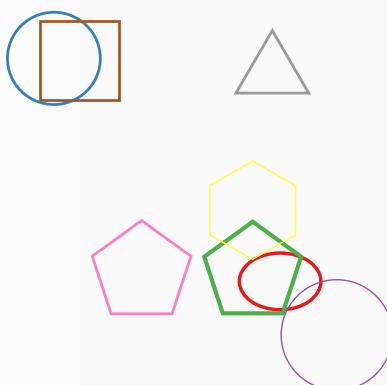[{"shape": "oval", "thickness": 2.5, "radius": 0.53, "center": [0.723, 0.269]}, {"shape": "circle", "thickness": 2, "radius": 0.6, "center": [0.139, 0.848]}, {"shape": "pentagon", "thickness": 3, "radius": 0.66, "center": [0.652, 0.293]}, {"shape": "circle", "thickness": 1, "radius": 0.72, "center": [0.869, 0.13]}, {"shape": "hexagon", "thickness": 1, "radius": 0.64, "center": [0.652, 0.454]}, {"shape": "square", "thickness": 2, "radius": 0.51, "center": [0.206, 0.842]}, {"shape": "pentagon", "thickness": 2, "radius": 0.67, "center": [0.365, 0.293]}, {"shape": "triangle", "thickness": 2, "radius": 0.54, "center": [0.703, 0.812]}]